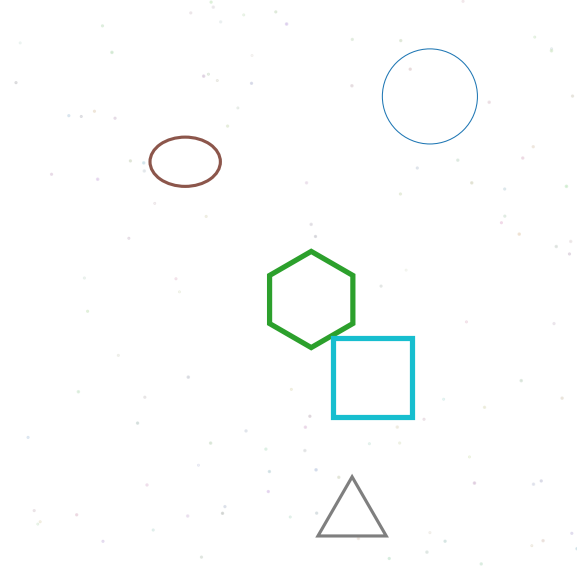[{"shape": "circle", "thickness": 0.5, "radius": 0.41, "center": [0.744, 0.832]}, {"shape": "hexagon", "thickness": 2.5, "radius": 0.42, "center": [0.539, 0.481]}, {"shape": "oval", "thickness": 1.5, "radius": 0.3, "center": [0.321, 0.719]}, {"shape": "triangle", "thickness": 1.5, "radius": 0.34, "center": [0.61, 0.105]}, {"shape": "square", "thickness": 2.5, "radius": 0.34, "center": [0.646, 0.345]}]